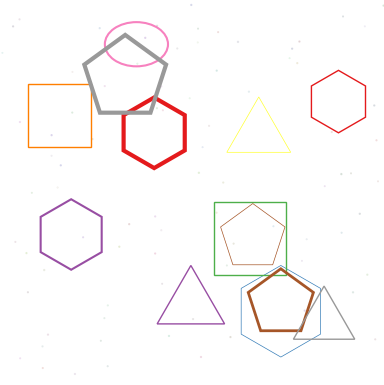[{"shape": "hexagon", "thickness": 3, "radius": 0.46, "center": [0.4, 0.655]}, {"shape": "hexagon", "thickness": 1, "radius": 0.41, "center": [0.879, 0.736]}, {"shape": "hexagon", "thickness": 0.5, "radius": 0.59, "center": [0.729, 0.192]}, {"shape": "square", "thickness": 1, "radius": 0.47, "center": [0.649, 0.381]}, {"shape": "triangle", "thickness": 1, "radius": 0.51, "center": [0.496, 0.209]}, {"shape": "hexagon", "thickness": 1.5, "radius": 0.46, "center": [0.185, 0.391]}, {"shape": "square", "thickness": 1, "radius": 0.41, "center": [0.155, 0.7]}, {"shape": "triangle", "thickness": 0.5, "radius": 0.48, "center": [0.672, 0.652]}, {"shape": "pentagon", "thickness": 0.5, "radius": 0.44, "center": [0.657, 0.383]}, {"shape": "pentagon", "thickness": 2, "radius": 0.44, "center": [0.729, 0.213]}, {"shape": "oval", "thickness": 1.5, "radius": 0.41, "center": [0.354, 0.885]}, {"shape": "pentagon", "thickness": 3, "radius": 0.56, "center": [0.325, 0.798]}, {"shape": "triangle", "thickness": 1, "radius": 0.46, "center": [0.842, 0.165]}]